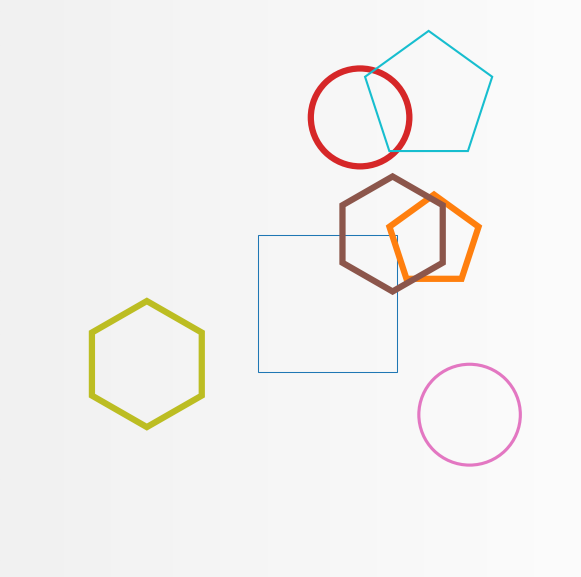[{"shape": "square", "thickness": 0.5, "radius": 0.6, "center": [0.563, 0.473]}, {"shape": "pentagon", "thickness": 3, "radius": 0.4, "center": [0.747, 0.582]}, {"shape": "circle", "thickness": 3, "radius": 0.42, "center": [0.62, 0.796]}, {"shape": "hexagon", "thickness": 3, "radius": 0.5, "center": [0.675, 0.594]}, {"shape": "circle", "thickness": 1.5, "radius": 0.44, "center": [0.808, 0.281]}, {"shape": "hexagon", "thickness": 3, "radius": 0.55, "center": [0.253, 0.369]}, {"shape": "pentagon", "thickness": 1, "radius": 0.58, "center": [0.737, 0.831]}]